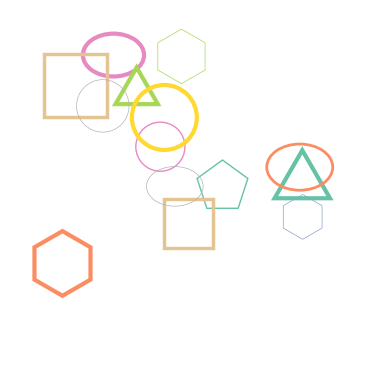[{"shape": "triangle", "thickness": 3, "radius": 0.42, "center": [0.785, 0.527]}, {"shape": "pentagon", "thickness": 1, "radius": 0.35, "center": [0.578, 0.515]}, {"shape": "oval", "thickness": 2, "radius": 0.43, "center": [0.779, 0.566]}, {"shape": "hexagon", "thickness": 3, "radius": 0.42, "center": [0.162, 0.316]}, {"shape": "hexagon", "thickness": 0.5, "radius": 0.29, "center": [0.786, 0.437]}, {"shape": "oval", "thickness": 3, "radius": 0.4, "center": [0.295, 0.857]}, {"shape": "circle", "thickness": 1, "radius": 0.32, "center": [0.417, 0.619]}, {"shape": "triangle", "thickness": 3, "radius": 0.32, "center": [0.355, 0.761]}, {"shape": "hexagon", "thickness": 0.5, "radius": 0.35, "center": [0.471, 0.854]}, {"shape": "circle", "thickness": 3, "radius": 0.42, "center": [0.427, 0.695]}, {"shape": "square", "thickness": 2.5, "radius": 0.32, "center": [0.489, 0.419]}, {"shape": "square", "thickness": 2.5, "radius": 0.41, "center": [0.196, 0.779]}, {"shape": "circle", "thickness": 0.5, "radius": 0.34, "center": [0.267, 0.725]}, {"shape": "oval", "thickness": 0.5, "radius": 0.37, "center": [0.454, 0.516]}]